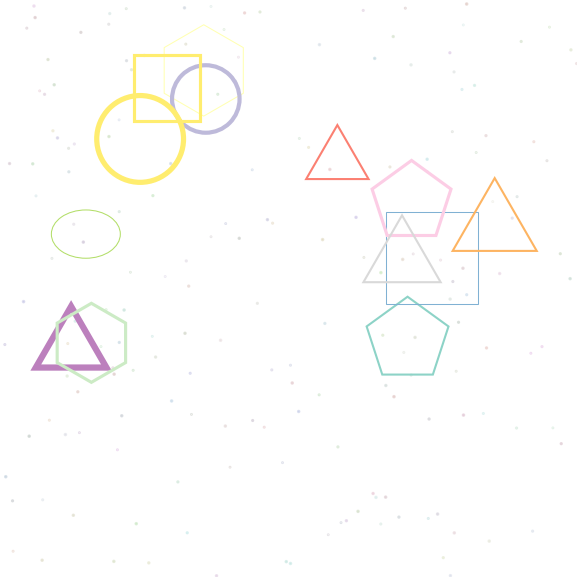[{"shape": "pentagon", "thickness": 1, "radius": 0.37, "center": [0.706, 0.411]}, {"shape": "hexagon", "thickness": 0.5, "radius": 0.4, "center": [0.353, 0.877]}, {"shape": "circle", "thickness": 2, "radius": 0.29, "center": [0.356, 0.828]}, {"shape": "triangle", "thickness": 1, "radius": 0.31, "center": [0.584, 0.72]}, {"shape": "square", "thickness": 0.5, "radius": 0.39, "center": [0.748, 0.552]}, {"shape": "triangle", "thickness": 1, "radius": 0.42, "center": [0.857, 0.607]}, {"shape": "oval", "thickness": 0.5, "radius": 0.3, "center": [0.149, 0.594]}, {"shape": "pentagon", "thickness": 1.5, "radius": 0.36, "center": [0.713, 0.649]}, {"shape": "triangle", "thickness": 1, "radius": 0.39, "center": [0.696, 0.549]}, {"shape": "triangle", "thickness": 3, "radius": 0.35, "center": [0.123, 0.398]}, {"shape": "hexagon", "thickness": 1.5, "radius": 0.34, "center": [0.158, 0.406]}, {"shape": "circle", "thickness": 2.5, "radius": 0.38, "center": [0.243, 0.759]}, {"shape": "square", "thickness": 1.5, "radius": 0.29, "center": [0.289, 0.847]}]